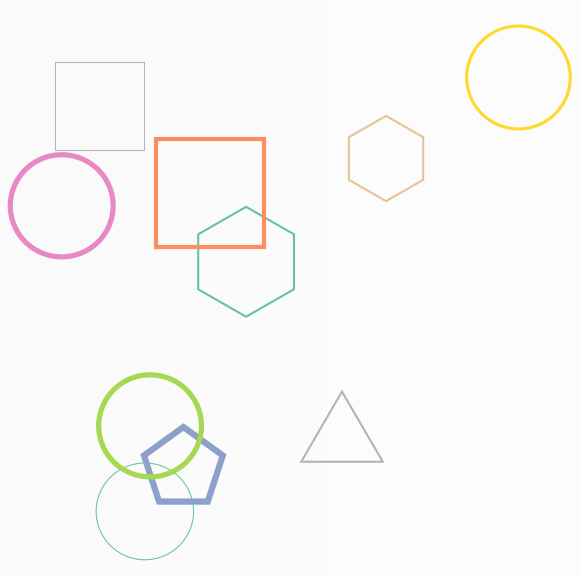[{"shape": "circle", "thickness": 0.5, "radius": 0.42, "center": [0.249, 0.114]}, {"shape": "hexagon", "thickness": 1, "radius": 0.48, "center": [0.423, 0.546]}, {"shape": "square", "thickness": 2, "radius": 0.47, "center": [0.361, 0.665]}, {"shape": "pentagon", "thickness": 3, "radius": 0.36, "center": [0.316, 0.188]}, {"shape": "circle", "thickness": 2.5, "radius": 0.44, "center": [0.106, 0.643]}, {"shape": "circle", "thickness": 2.5, "radius": 0.44, "center": [0.258, 0.262]}, {"shape": "circle", "thickness": 1.5, "radius": 0.45, "center": [0.892, 0.865]}, {"shape": "hexagon", "thickness": 1, "radius": 0.37, "center": [0.664, 0.725]}, {"shape": "triangle", "thickness": 1, "radius": 0.4, "center": [0.588, 0.24]}, {"shape": "square", "thickness": 0.5, "radius": 0.38, "center": [0.172, 0.816]}]